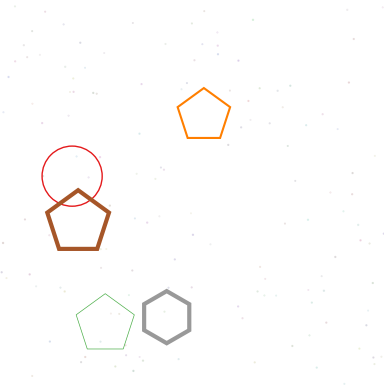[{"shape": "circle", "thickness": 1, "radius": 0.39, "center": [0.187, 0.542]}, {"shape": "pentagon", "thickness": 0.5, "radius": 0.4, "center": [0.273, 0.158]}, {"shape": "pentagon", "thickness": 1.5, "radius": 0.36, "center": [0.53, 0.7]}, {"shape": "pentagon", "thickness": 3, "radius": 0.42, "center": [0.203, 0.422]}, {"shape": "hexagon", "thickness": 3, "radius": 0.34, "center": [0.433, 0.176]}]